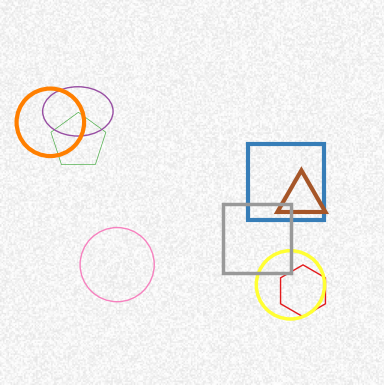[{"shape": "hexagon", "thickness": 1, "radius": 0.34, "center": [0.787, 0.245]}, {"shape": "square", "thickness": 3, "radius": 0.49, "center": [0.744, 0.527]}, {"shape": "pentagon", "thickness": 0.5, "radius": 0.38, "center": [0.204, 0.633]}, {"shape": "oval", "thickness": 1, "radius": 0.46, "center": [0.202, 0.711]}, {"shape": "circle", "thickness": 3, "radius": 0.44, "center": [0.131, 0.682]}, {"shape": "circle", "thickness": 2.5, "radius": 0.44, "center": [0.754, 0.26]}, {"shape": "triangle", "thickness": 3, "radius": 0.36, "center": [0.783, 0.485]}, {"shape": "circle", "thickness": 1, "radius": 0.48, "center": [0.304, 0.313]}, {"shape": "square", "thickness": 2.5, "radius": 0.45, "center": [0.668, 0.38]}]